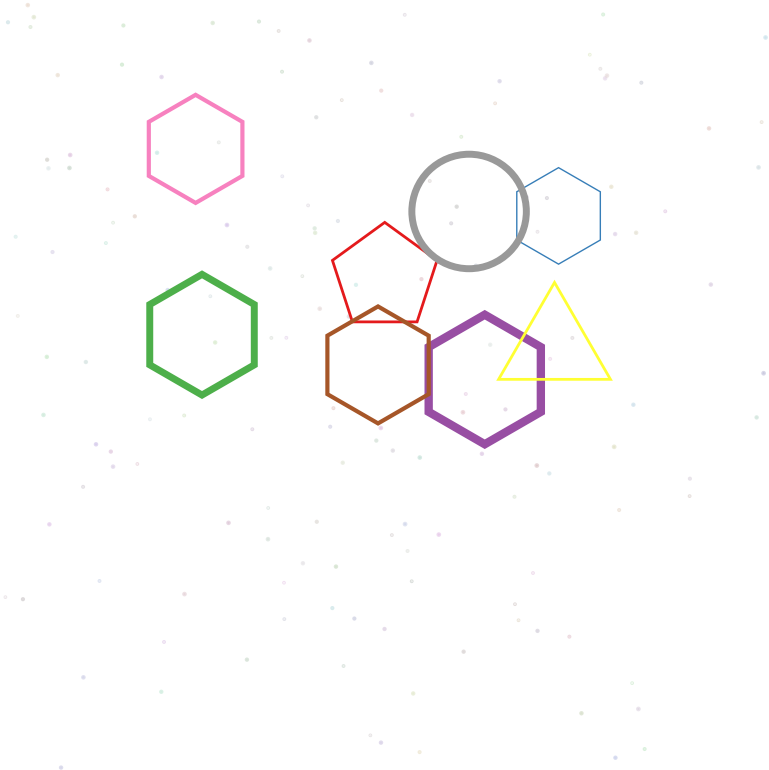[{"shape": "pentagon", "thickness": 1, "radius": 0.36, "center": [0.5, 0.64]}, {"shape": "hexagon", "thickness": 0.5, "radius": 0.31, "center": [0.725, 0.72]}, {"shape": "hexagon", "thickness": 2.5, "radius": 0.39, "center": [0.262, 0.565]}, {"shape": "hexagon", "thickness": 3, "radius": 0.42, "center": [0.63, 0.507]}, {"shape": "triangle", "thickness": 1, "radius": 0.42, "center": [0.72, 0.549]}, {"shape": "hexagon", "thickness": 1.5, "radius": 0.38, "center": [0.491, 0.526]}, {"shape": "hexagon", "thickness": 1.5, "radius": 0.35, "center": [0.254, 0.807]}, {"shape": "circle", "thickness": 2.5, "radius": 0.37, "center": [0.609, 0.725]}]